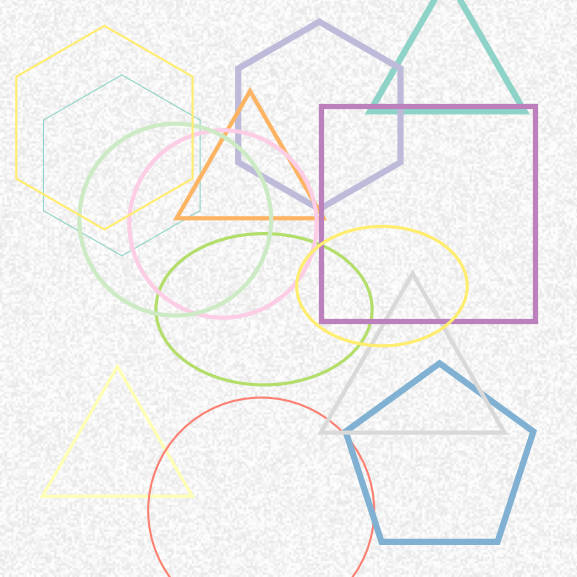[{"shape": "hexagon", "thickness": 0.5, "radius": 0.78, "center": [0.211, 0.713]}, {"shape": "triangle", "thickness": 3, "radius": 0.77, "center": [0.774, 0.884]}, {"shape": "triangle", "thickness": 1.5, "radius": 0.75, "center": [0.203, 0.215]}, {"shape": "hexagon", "thickness": 3, "radius": 0.81, "center": [0.553, 0.799]}, {"shape": "circle", "thickness": 1, "radius": 0.98, "center": [0.452, 0.115]}, {"shape": "pentagon", "thickness": 3, "radius": 0.85, "center": [0.761, 0.199]}, {"shape": "triangle", "thickness": 2, "radius": 0.73, "center": [0.433, 0.695]}, {"shape": "oval", "thickness": 1.5, "radius": 0.94, "center": [0.457, 0.464]}, {"shape": "circle", "thickness": 2, "radius": 0.81, "center": [0.386, 0.611]}, {"shape": "triangle", "thickness": 2, "radius": 0.92, "center": [0.714, 0.342]}, {"shape": "square", "thickness": 2.5, "radius": 0.93, "center": [0.741, 0.629]}, {"shape": "circle", "thickness": 2, "radius": 0.83, "center": [0.303, 0.619]}, {"shape": "hexagon", "thickness": 1, "radius": 0.88, "center": [0.181, 0.778]}, {"shape": "oval", "thickness": 1.5, "radius": 0.74, "center": [0.661, 0.504]}]